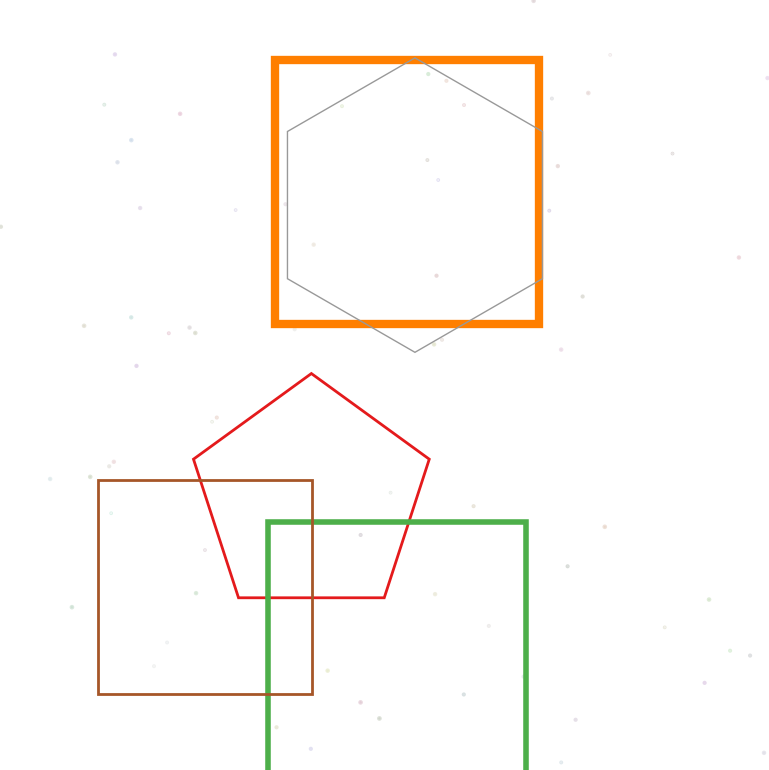[{"shape": "pentagon", "thickness": 1, "radius": 0.8, "center": [0.404, 0.354]}, {"shape": "square", "thickness": 2, "radius": 0.84, "center": [0.516, 0.154]}, {"shape": "square", "thickness": 3, "radius": 0.85, "center": [0.529, 0.751]}, {"shape": "square", "thickness": 1, "radius": 0.69, "center": [0.266, 0.238]}, {"shape": "hexagon", "thickness": 0.5, "radius": 0.96, "center": [0.539, 0.734]}]